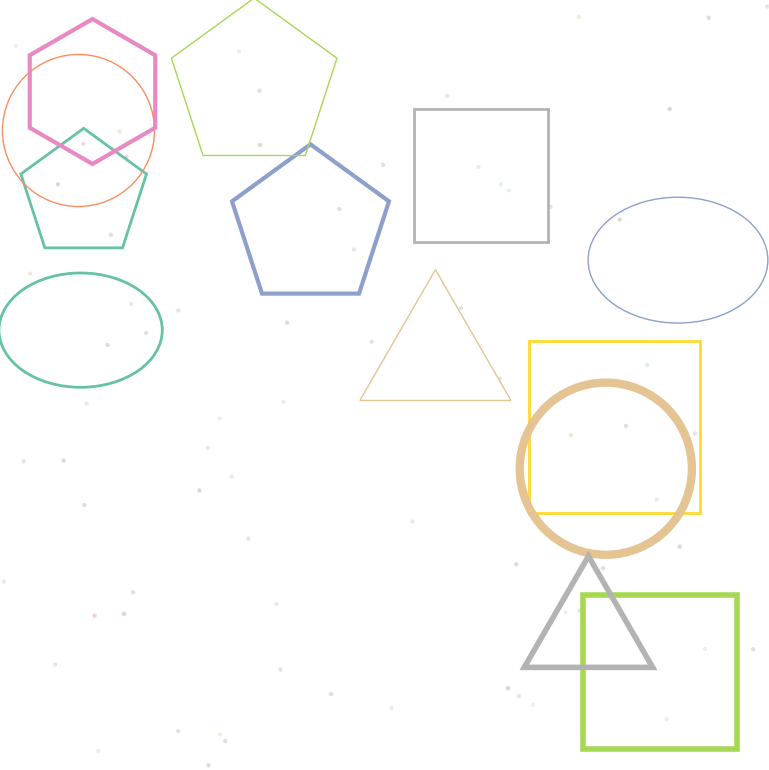[{"shape": "oval", "thickness": 1, "radius": 0.53, "center": [0.105, 0.571]}, {"shape": "pentagon", "thickness": 1, "radius": 0.43, "center": [0.109, 0.748]}, {"shape": "circle", "thickness": 0.5, "radius": 0.49, "center": [0.102, 0.831]}, {"shape": "oval", "thickness": 0.5, "radius": 0.58, "center": [0.881, 0.662]}, {"shape": "pentagon", "thickness": 1.5, "radius": 0.54, "center": [0.403, 0.705]}, {"shape": "hexagon", "thickness": 1.5, "radius": 0.47, "center": [0.12, 0.881]}, {"shape": "pentagon", "thickness": 0.5, "radius": 0.57, "center": [0.33, 0.89]}, {"shape": "square", "thickness": 2, "radius": 0.5, "center": [0.857, 0.127]}, {"shape": "square", "thickness": 1, "radius": 0.56, "center": [0.798, 0.446]}, {"shape": "circle", "thickness": 3, "radius": 0.56, "center": [0.787, 0.391]}, {"shape": "triangle", "thickness": 0.5, "radius": 0.57, "center": [0.565, 0.537]}, {"shape": "square", "thickness": 1, "radius": 0.43, "center": [0.624, 0.772]}, {"shape": "triangle", "thickness": 2, "radius": 0.48, "center": [0.764, 0.181]}]